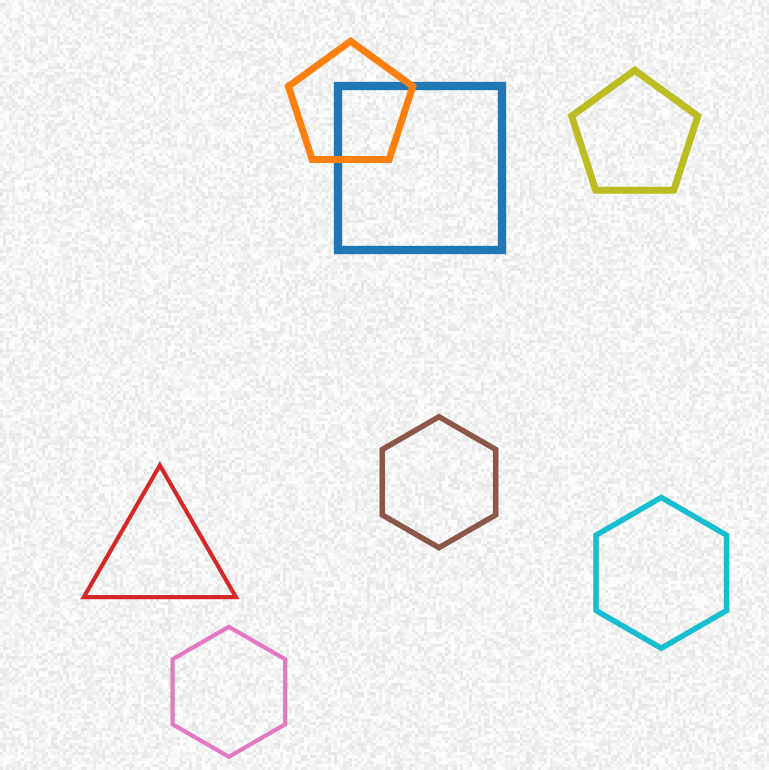[{"shape": "square", "thickness": 3, "radius": 0.53, "center": [0.546, 0.782]}, {"shape": "pentagon", "thickness": 2.5, "radius": 0.42, "center": [0.455, 0.862]}, {"shape": "triangle", "thickness": 1.5, "radius": 0.57, "center": [0.208, 0.282]}, {"shape": "hexagon", "thickness": 2, "radius": 0.43, "center": [0.57, 0.374]}, {"shape": "hexagon", "thickness": 1.5, "radius": 0.42, "center": [0.297, 0.102]}, {"shape": "pentagon", "thickness": 2.5, "radius": 0.43, "center": [0.824, 0.823]}, {"shape": "hexagon", "thickness": 2, "radius": 0.49, "center": [0.859, 0.256]}]